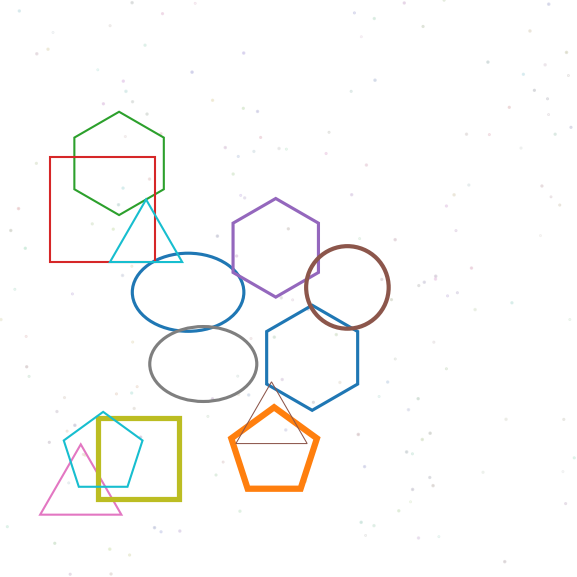[{"shape": "oval", "thickness": 1.5, "radius": 0.48, "center": [0.326, 0.493]}, {"shape": "hexagon", "thickness": 1.5, "radius": 0.45, "center": [0.541, 0.38]}, {"shape": "pentagon", "thickness": 3, "radius": 0.39, "center": [0.475, 0.216]}, {"shape": "hexagon", "thickness": 1, "radius": 0.45, "center": [0.206, 0.716]}, {"shape": "square", "thickness": 1, "radius": 0.46, "center": [0.177, 0.636]}, {"shape": "hexagon", "thickness": 1.5, "radius": 0.43, "center": [0.477, 0.57]}, {"shape": "triangle", "thickness": 0.5, "radius": 0.36, "center": [0.47, 0.267]}, {"shape": "circle", "thickness": 2, "radius": 0.36, "center": [0.602, 0.501]}, {"shape": "triangle", "thickness": 1, "radius": 0.41, "center": [0.14, 0.149]}, {"shape": "oval", "thickness": 1.5, "radius": 0.46, "center": [0.352, 0.369]}, {"shape": "square", "thickness": 2.5, "radius": 0.35, "center": [0.24, 0.205]}, {"shape": "triangle", "thickness": 1, "radius": 0.36, "center": [0.253, 0.581]}, {"shape": "pentagon", "thickness": 1, "radius": 0.36, "center": [0.179, 0.214]}]